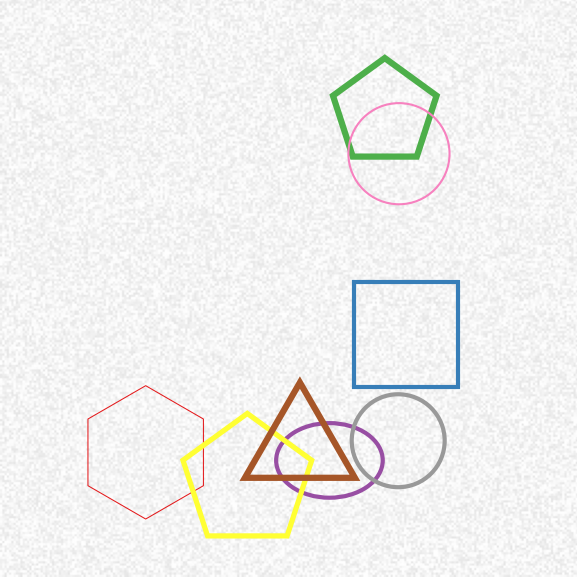[{"shape": "hexagon", "thickness": 0.5, "radius": 0.58, "center": [0.252, 0.216]}, {"shape": "square", "thickness": 2, "radius": 0.45, "center": [0.703, 0.42]}, {"shape": "pentagon", "thickness": 3, "radius": 0.47, "center": [0.666, 0.804]}, {"shape": "oval", "thickness": 2, "radius": 0.46, "center": [0.57, 0.202]}, {"shape": "pentagon", "thickness": 2.5, "radius": 0.59, "center": [0.428, 0.166]}, {"shape": "triangle", "thickness": 3, "radius": 0.55, "center": [0.519, 0.227]}, {"shape": "circle", "thickness": 1, "radius": 0.44, "center": [0.691, 0.733]}, {"shape": "circle", "thickness": 2, "radius": 0.4, "center": [0.69, 0.236]}]